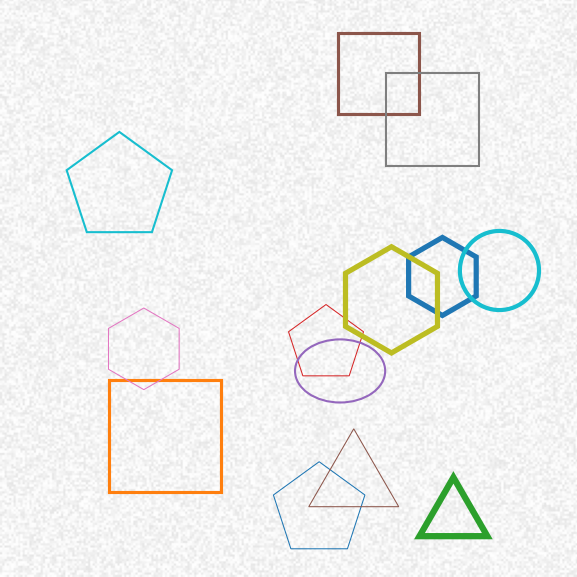[{"shape": "pentagon", "thickness": 0.5, "radius": 0.42, "center": [0.553, 0.116]}, {"shape": "hexagon", "thickness": 2.5, "radius": 0.34, "center": [0.766, 0.52]}, {"shape": "square", "thickness": 1.5, "radius": 0.49, "center": [0.286, 0.244]}, {"shape": "triangle", "thickness": 3, "radius": 0.34, "center": [0.785, 0.105]}, {"shape": "pentagon", "thickness": 0.5, "radius": 0.34, "center": [0.565, 0.404]}, {"shape": "oval", "thickness": 1, "radius": 0.39, "center": [0.589, 0.357]}, {"shape": "square", "thickness": 1.5, "radius": 0.35, "center": [0.655, 0.873]}, {"shape": "triangle", "thickness": 0.5, "radius": 0.45, "center": [0.613, 0.167]}, {"shape": "hexagon", "thickness": 0.5, "radius": 0.35, "center": [0.249, 0.395]}, {"shape": "square", "thickness": 1, "radius": 0.4, "center": [0.749, 0.792]}, {"shape": "hexagon", "thickness": 2.5, "radius": 0.46, "center": [0.678, 0.48]}, {"shape": "circle", "thickness": 2, "radius": 0.34, "center": [0.865, 0.531]}, {"shape": "pentagon", "thickness": 1, "radius": 0.48, "center": [0.207, 0.675]}]